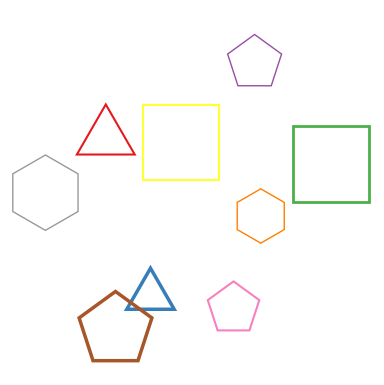[{"shape": "triangle", "thickness": 1.5, "radius": 0.43, "center": [0.275, 0.642]}, {"shape": "triangle", "thickness": 2.5, "radius": 0.36, "center": [0.391, 0.232]}, {"shape": "square", "thickness": 2, "radius": 0.49, "center": [0.86, 0.574]}, {"shape": "pentagon", "thickness": 1, "radius": 0.37, "center": [0.661, 0.837]}, {"shape": "hexagon", "thickness": 1, "radius": 0.35, "center": [0.677, 0.439]}, {"shape": "square", "thickness": 1.5, "radius": 0.49, "center": [0.47, 0.629]}, {"shape": "pentagon", "thickness": 2.5, "radius": 0.5, "center": [0.3, 0.144]}, {"shape": "pentagon", "thickness": 1.5, "radius": 0.35, "center": [0.607, 0.199]}, {"shape": "hexagon", "thickness": 1, "radius": 0.49, "center": [0.118, 0.5]}]